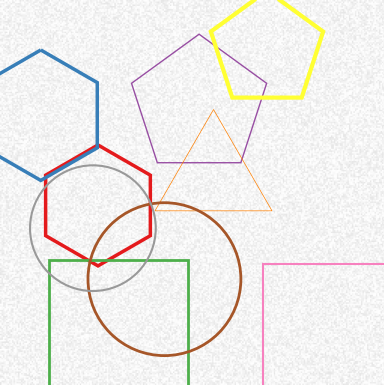[{"shape": "hexagon", "thickness": 2.5, "radius": 0.79, "center": [0.254, 0.466]}, {"shape": "hexagon", "thickness": 2.5, "radius": 0.85, "center": [0.106, 0.701]}, {"shape": "square", "thickness": 2, "radius": 0.9, "center": [0.308, 0.143]}, {"shape": "pentagon", "thickness": 1, "radius": 0.92, "center": [0.517, 0.727]}, {"shape": "triangle", "thickness": 0.5, "radius": 0.88, "center": [0.555, 0.54]}, {"shape": "pentagon", "thickness": 3, "radius": 0.77, "center": [0.693, 0.871]}, {"shape": "circle", "thickness": 2, "radius": 0.99, "center": [0.427, 0.275]}, {"shape": "square", "thickness": 1.5, "radius": 0.98, "center": [0.879, 0.117]}, {"shape": "circle", "thickness": 1.5, "radius": 0.82, "center": [0.241, 0.407]}]